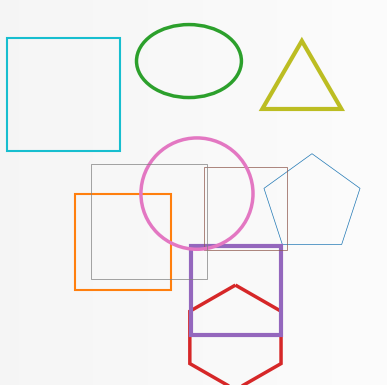[{"shape": "pentagon", "thickness": 0.5, "radius": 0.65, "center": [0.805, 0.47]}, {"shape": "square", "thickness": 1.5, "radius": 0.62, "center": [0.318, 0.372]}, {"shape": "oval", "thickness": 2.5, "radius": 0.68, "center": [0.488, 0.841]}, {"shape": "hexagon", "thickness": 2.5, "radius": 0.68, "center": [0.608, 0.124]}, {"shape": "square", "thickness": 3, "radius": 0.58, "center": [0.609, 0.245]}, {"shape": "square", "thickness": 0.5, "radius": 0.54, "center": [0.633, 0.459]}, {"shape": "circle", "thickness": 2.5, "radius": 0.72, "center": [0.508, 0.497]}, {"shape": "square", "thickness": 0.5, "radius": 0.75, "center": [0.385, 0.424]}, {"shape": "triangle", "thickness": 3, "radius": 0.59, "center": [0.779, 0.776]}, {"shape": "square", "thickness": 1.5, "radius": 0.73, "center": [0.164, 0.754]}]